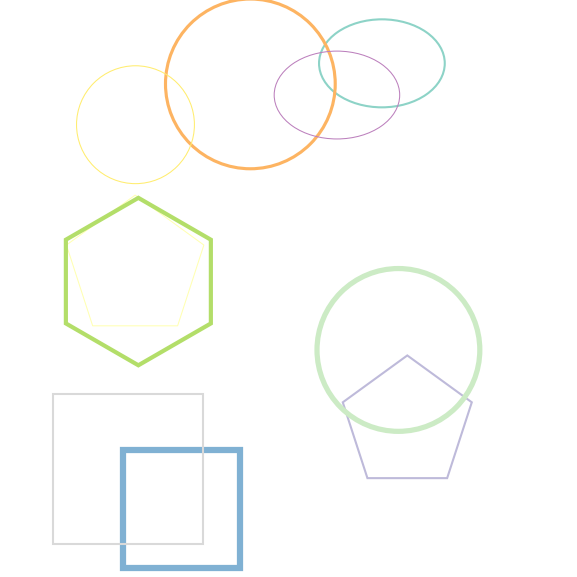[{"shape": "oval", "thickness": 1, "radius": 0.54, "center": [0.661, 0.889]}, {"shape": "pentagon", "thickness": 0.5, "radius": 0.63, "center": [0.234, 0.536]}, {"shape": "pentagon", "thickness": 1, "radius": 0.59, "center": [0.705, 0.266]}, {"shape": "square", "thickness": 3, "radius": 0.51, "center": [0.315, 0.118]}, {"shape": "circle", "thickness": 1.5, "radius": 0.73, "center": [0.434, 0.854]}, {"shape": "hexagon", "thickness": 2, "radius": 0.72, "center": [0.24, 0.512]}, {"shape": "square", "thickness": 1, "radius": 0.65, "center": [0.222, 0.187]}, {"shape": "oval", "thickness": 0.5, "radius": 0.54, "center": [0.583, 0.835]}, {"shape": "circle", "thickness": 2.5, "radius": 0.7, "center": [0.69, 0.393]}, {"shape": "circle", "thickness": 0.5, "radius": 0.51, "center": [0.235, 0.783]}]